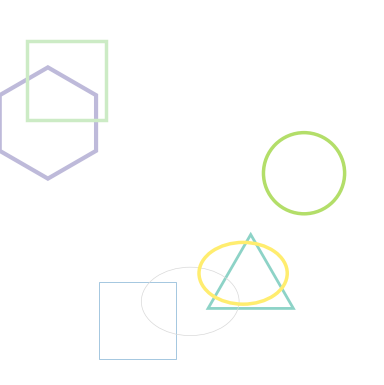[{"shape": "triangle", "thickness": 2, "radius": 0.64, "center": [0.651, 0.263]}, {"shape": "hexagon", "thickness": 3, "radius": 0.72, "center": [0.124, 0.681]}, {"shape": "square", "thickness": 0.5, "radius": 0.5, "center": [0.357, 0.167]}, {"shape": "circle", "thickness": 2.5, "radius": 0.53, "center": [0.79, 0.55]}, {"shape": "oval", "thickness": 0.5, "radius": 0.63, "center": [0.494, 0.217]}, {"shape": "square", "thickness": 2.5, "radius": 0.51, "center": [0.172, 0.791]}, {"shape": "oval", "thickness": 2.5, "radius": 0.57, "center": [0.631, 0.29]}]